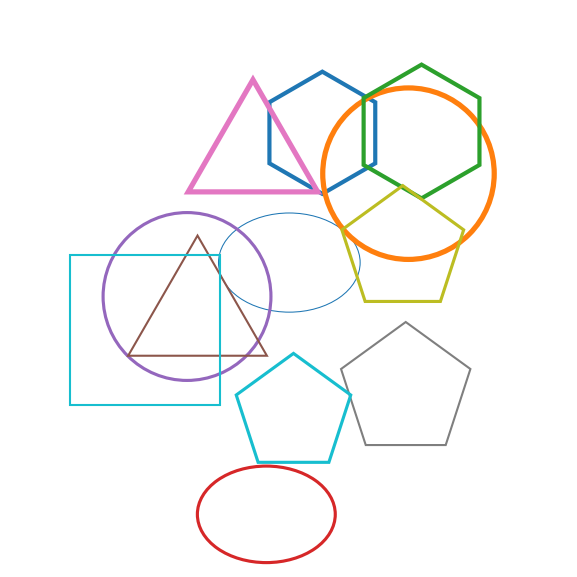[{"shape": "hexagon", "thickness": 2, "radius": 0.53, "center": [0.558, 0.769]}, {"shape": "oval", "thickness": 0.5, "radius": 0.61, "center": [0.501, 0.544]}, {"shape": "circle", "thickness": 2.5, "radius": 0.74, "center": [0.707, 0.698]}, {"shape": "hexagon", "thickness": 2, "radius": 0.58, "center": [0.73, 0.771]}, {"shape": "oval", "thickness": 1.5, "radius": 0.6, "center": [0.461, 0.108]}, {"shape": "circle", "thickness": 1.5, "radius": 0.73, "center": [0.324, 0.486]}, {"shape": "triangle", "thickness": 1, "radius": 0.69, "center": [0.342, 0.453]}, {"shape": "triangle", "thickness": 2.5, "radius": 0.65, "center": [0.438, 0.732]}, {"shape": "pentagon", "thickness": 1, "radius": 0.59, "center": [0.703, 0.324]}, {"shape": "pentagon", "thickness": 1.5, "radius": 0.55, "center": [0.697, 0.567]}, {"shape": "square", "thickness": 1, "radius": 0.65, "center": [0.252, 0.428]}, {"shape": "pentagon", "thickness": 1.5, "radius": 0.52, "center": [0.508, 0.283]}]